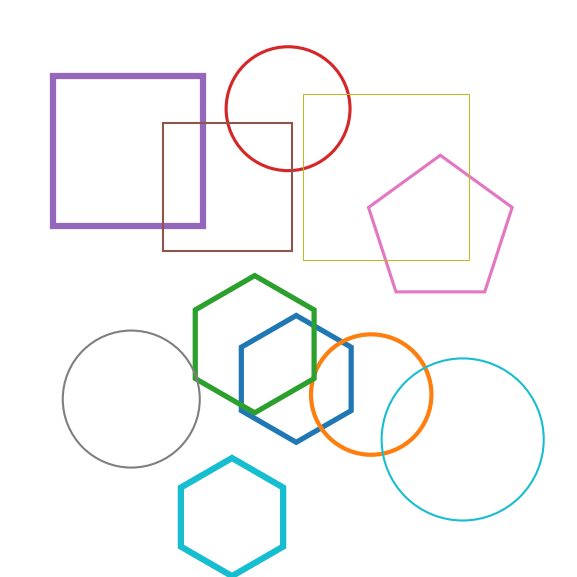[{"shape": "hexagon", "thickness": 2.5, "radius": 0.55, "center": [0.513, 0.343]}, {"shape": "circle", "thickness": 2, "radius": 0.52, "center": [0.643, 0.316]}, {"shape": "hexagon", "thickness": 2.5, "radius": 0.59, "center": [0.441, 0.403]}, {"shape": "circle", "thickness": 1.5, "radius": 0.54, "center": [0.499, 0.811]}, {"shape": "square", "thickness": 3, "radius": 0.65, "center": [0.222, 0.737]}, {"shape": "square", "thickness": 1, "radius": 0.56, "center": [0.394, 0.675]}, {"shape": "pentagon", "thickness": 1.5, "radius": 0.65, "center": [0.762, 0.6]}, {"shape": "circle", "thickness": 1, "radius": 0.59, "center": [0.227, 0.308]}, {"shape": "square", "thickness": 0.5, "radius": 0.72, "center": [0.669, 0.693]}, {"shape": "hexagon", "thickness": 3, "radius": 0.51, "center": [0.402, 0.104]}, {"shape": "circle", "thickness": 1, "radius": 0.7, "center": [0.801, 0.238]}]